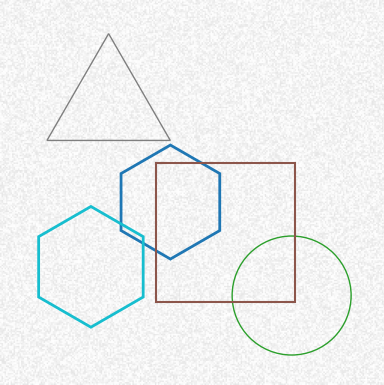[{"shape": "hexagon", "thickness": 2, "radius": 0.74, "center": [0.443, 0.475]}, {"shape": "circle", "thickness": 1, "radius": 0.77, "center": [0.757, 0.232]}, {"shape": "square", "thickness": 1.5, "radius": 0.9, "center": [0.586, 0.397]}, {"shape": "triangle", "thickness": 1, "radius": 0.92, "center": [0.282, 0.728]}, {"shape": "hexagon", "thickness": 2, "radius": 0.78, "center": [0.236, 0.307]}]